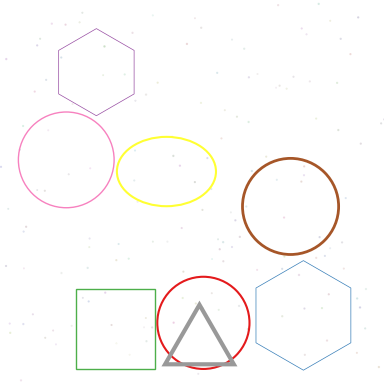[{"shape": "circle", "thickness": 1.5, "radius": 0.6, "center": [0.528, 0.161]}, {"shape": "hexagon", "thickness": 0.5, "radius": 0.71, "center": [0.788, 0.181]}, {"shape": "square", "thickness": 1, "radius": 0.52, "center": [0.299, 0.146]}, {"shape": "hexagon", "thickness": 0.5, "radius": 0.57, "center": [0.25, 0.813]}, {"shape": "oval", "thickness": 1.5, "radius": 0.64, "center": [0.432, 0.554]}, {"shape": "circle", "thickness": 2, "radius": 0.62, "center": [0.755, 0.464]}, {"shape": "circle", "thickness": 1, "radius": 0.62, "center": [0.172, 0.585]}, {"shape": "triangle", "thickness": 3, "radius": 0.52, "center": [0.518, 0.105]}]